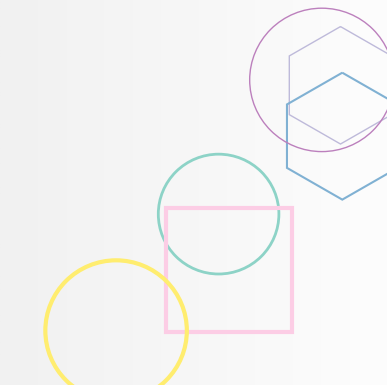[{"shape": "circle", "thickness": 2, "radius": 0.78, "center": [0.564, 0.444]}, {"shape": "hexagon", "thickness": 1, "radius": 0.76, "center": [0.879, 0.778]}, {"shape": "hexagon", "thickness": 1.5, "radius": 0.82, "center": [0.883, 0.646]}, {"shape": "square", "thickness": 3, "radius": 0.81, "center": [0.591, 0.299]}, {"shape": "circle", "thickness": 1, "radius": 0.93, "center": [0.831, 0.792]}, {"shape": "circle", "thickness": 3, "radius": 0.91, "center": [0.3, 0.141]}]